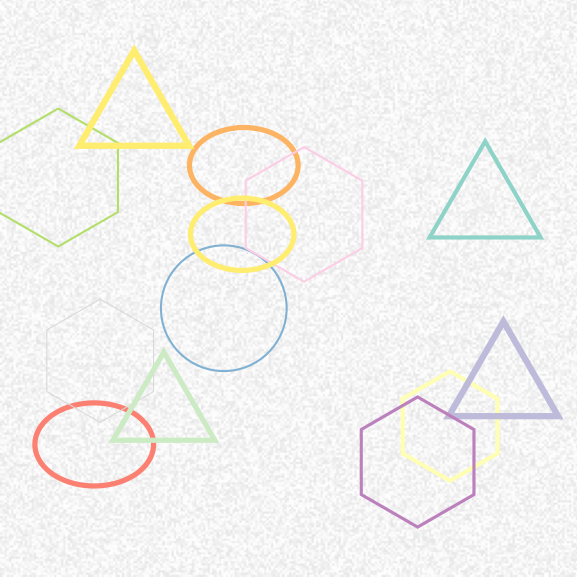[{"shape": "triangle", "thickness": 2, "radius": 0.55, "center": [0.84, 0.643]}, {"shape": "hexagon", "thickness": 2, "radius": 0.47, "center": [0.779, 0.261]}, {"shape": "triangle", "thickness": 3, "radius": 0.55, "center": [0.872, 0.333]}, {"shape": "oval", "thickness": 2.5, "radius": 0.51, "center": [0.163, 0.23]}, {"shape": "circle", "thickness": 1, "radius": 0.54, "center": [0.388, 0.465]}, {"shape": "oval", "thickness": 2.5, "radius": 0.47, "center": [0.422, 0.713]}, {"shape": "hexagon", "thickness": 1, "radius": 0.6, "center": [0.101, 0.692]}, {"shape": "hexagon", "thickness": 1, "radius": 0.58, "center": [0.526, 0.628]}, {"shape": "hexagon", "thickness": 0.5, "radius": 0.53, "center": [0.173, 0.374]}, {"shape": "hexagon", "thickness": 1.5, "radius": 0.56, "center": [0.723, 0.199]}, {"shape": "triangle", "thickness": 2.5, "radius": 0.51, "center": [0.284, 0.288]}, {"shape": "oval", "thickness": 2.5, "radius": 0.45, "center": [0.419, 0.594]}, {"shape": "triangle", "thickness": 3, "radius": 0.55, "center": [0.232, 0.802]}]